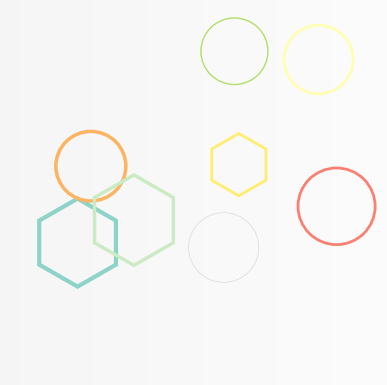[{"shape": "hexagon", "thickness": 3, "radius": 0.57, "center": [0.2, 0.37]}, {"shape": "circle", "thickness": 2, "radius": 0.45, "center": [0.822, 0.845]}, {"shape": "circle", "thickness": 2, "radius": 0.5, "center": [0.869, 0.464]}, {"shape": "circle", "thickness": 2.5, "radius": 0.45, "center": [0.234, 0.568]}, {"shape": "circle", "thickness": 1, "radius": 0.43, "center": [0.605, 0.867]}, {"shape": "circle", "thickness": 0.5, "radius": 0.45, "center": [0.577, 0.357]}, {"shape": "hexagon", "thickness": 2.5, "radius": 0.59, "center": [0.346, 0.428]}, {"shape": "hexagon", "thickness": 2, "radius": 0.4, "center": [0.616, 0.572]}]